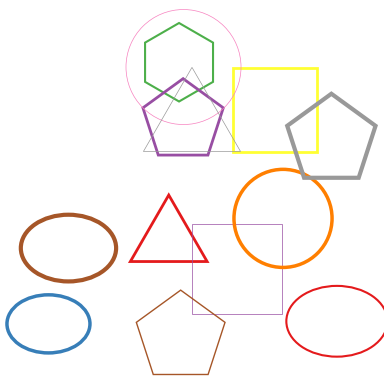[{"shape": "oval", "thickness": 1.5, "radius": 0.66, "center": [0.875, 0.166]}, {"shape": "triangle", "thickness": 2, "radius": 0.58, "center": [0.438, 0.378]}, {"shape": "oval", "thickness": 2.5, "radius": 0.54, "center": [0.126, 0.159]}, {"shape": "hexagon", "thickness": 1.5, "radius": 0.51, "center": [0.465, 0.838]}, {"shape": "square", "thickness": 0.5, "radius": 0.58, "center": [0.615, 0.301]}, {"shape": "pentagon", "thickness": 2, "radius": 0.55, "center": [0.476, 0.686]}, {"shape": "circle", "thickness": 2.5, "radius": 0.64, "center": [0.735, 0.433]}, {"shape": "square", "thickness": 2, "radius": 0.54, "center": [0.714, 0.714]}, {"shape": "pentagon", "thickness": 1, "radius": 0.61, "center": [0.469, 0.125]}, {"shape": "oval", "thickness": 3, "radius": 0.62, "center": [0.178, 0.356]}, {"shape": "circle", "thickness": 0.5, "radius": 0.75, "center": [0.477, 0.826]}, {"shape": "triangle", "thickness": 0.5, "radius": 0.73, "center": [0.499, 0.679]}, {"shape": "pentagon", "thickness": 3, "radius": 0.6, "center": [0.861, 0.636]}]